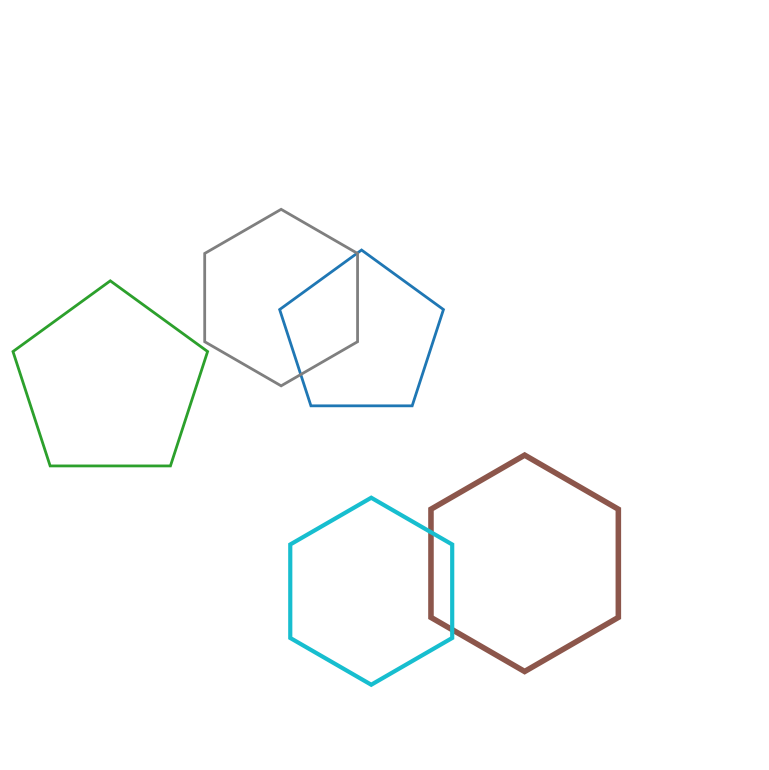[{"shape": "pentagon", "thickness": 1, "radius": 0.56, "center": [0.47, 0.563]}, {"shape": "pentagon", "thickness": 1, "radius": 0.66, "center": [0.143, 0.502]}, {"shape": "hexagon", "thickness": 2, "radius": 0.7, "center": [0.681, 0.268]}, {"shape": "hexagon", "thickness": 1, "radius": 0.57, "center": [0.365, 0.614]}, {"shape": "hexagon", "thickness": 1.5, "radius": 0.61, "center": [0.482, 0.232]}]